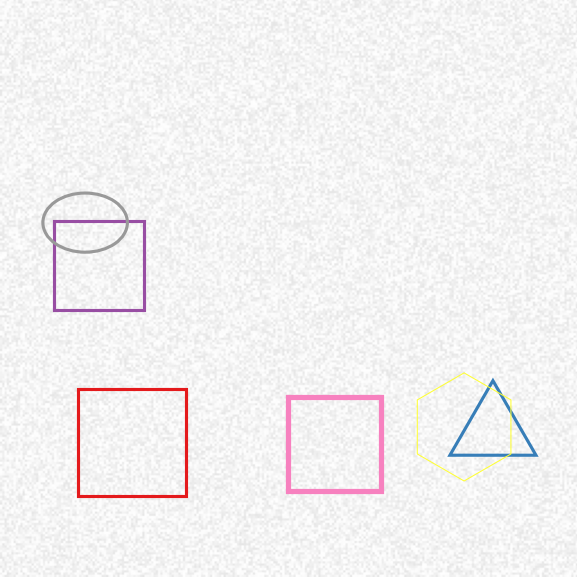[{"shape": "square", "thickness": 1.5, "radius": 0.47, "center": [0.228, 0.233]}, {"shape": "triangle", "thickness": 1.5, "radius": 0.43, "center": [0.854, 0.254]}, {"shape": "square", "thickness": 1.5, "radius": 0.39, "center": [0.171, 0.54]}, {"shape": "hexagon", "thickness": 0.5, "radius": 0.47, "center": [0.804, 0.26]}, {"shape": "square", "thickness": 2.5, "radius": 0.4, "center": [0.58, 0.23]}, {"shape": "oval", "thickness": 1.5, "radius": 0.37, "center": [0.147, 0.614]}]